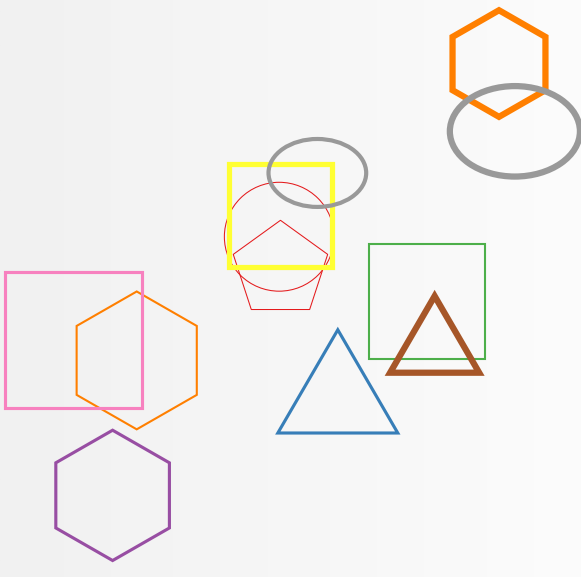[{"shape": "pentagon", "thickness": 0.5, "radius": 0.43, "center": [0.483, 0.532]}, {"shape": "circle", "thickness": 0.5, "radius": 0.47, "center": [0.48, 0.589]}, {"shape": "triangle", "thickness": 1.5, "radius": 0.6, "center": [0.581, 0.309]}, {"shape": "square", "thickness": 1, "radius": 0.5, "center": [0.734, 0.476]}, {"shape": "hexagon", "thickness": 1.5, "radius": 0.56, "center": [0.194, 0.141]}, {"shape": "hexagon", "thickness": 1, "radius": 0.6, "center": [0.235, 0.375]}, {"shape": "hexagon", "thickness": 3, "radius": 0.46, "center": [0.858, 0.889]}, {"shape": "square", "thickness": 2.5, "radius": 0.45, "center": [0.483, 0.625]}, {"shape": "triangle", "thickness": 3, "radius": 0.44, "center": [0.748, 0.398]}, {"shape": "square", "thickness": 1.5, "radius": 0.59, "center": [0.126, 0.41]}, {"shape": "oval", "thickness": 2, "radius": 0.42, "center": [0.546, 0.7]}, {"shape": "oval", "thickness": 3, "radius": 0.56, "center": [0.886, 0.772]}]